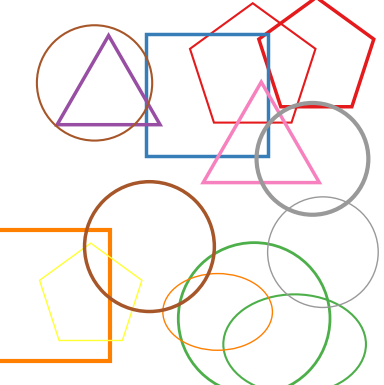[{"shape": "pentagon", "thickness": 1.5, "radius": 0.86, "center": [0.656, 0.82]}, {"shape": "pentagon", "thickness": 2.5, "radius": 0.79, "center": [0.822, 0.85]}, {"shape": "square", "thickness": 2.5, "radius": 0.79, "center": [0.539, 0.754]}, {"shape": "circle", "thickness": 2, "radius": 0.99, "center": [0.66, 0.173]}, {"shape": "oval", "thickness": 1.5, "radius": 0.93, "center": [0.765, 0.106]}, {"shape": "triangle", "thickness": 2.5, "radius": 0.77, "center": [0.282, 0.753]}, {"shape": "oval", "thickness": 1, "radius": 0.71, "center": [0.565, 0.19]}, {"shape": "square", "thickness": 3, "radius": 0.85, "center": [0.115, 0.232]}, {"shape": "pentagon", "thickness": 1, "radius": 0.7, "center": [0.236, 0.229]}, {"shape": "circle", "thickness": 1.5, "radius": 0.75, "center": [0.246, 0.785]}, {"shape": "circle", "thickness": 2.5, "radius": 0.84, "center": [0.388, 0.359]}, {"shape": "triangle", "thickness": 2.5, "radius": 0.87, "center": [0.679, 0.613]}, {"shape": "circle", "thickness": 3, "radius": 0.73, "center": [0.812, 0.587]}, {"shape": "circle", "thickness": 1, "radius": 0.72, "center": [0.839, 0.345]}]